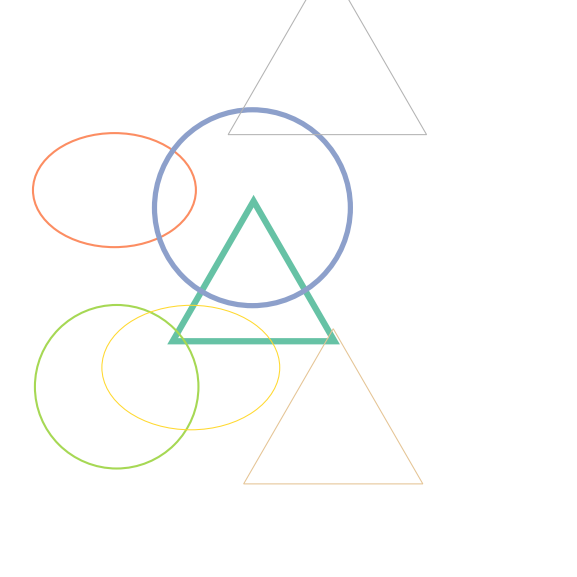[{"shape": "triangle", "thickness": 3, "radius": 0.81, "center": [0.439, 0.489]}, {"shape": "oval", "thickness": 1, "radius": 0.71, "center": [0.198, 0.67]}, {"shape": "circle", "thickness": 2.5, "radius": 0.85, "center": [0.437, 0.639]}, {"shape": "circle", "thickness": 1, "radius": 0.71, "center": [0.202, 0.329]}, {"shape": "oval", "thickness": 0.5, "radius": 0.77, "center": [0.33, 0.363]}, {"shape": "triangle", "thickness": 0.5, "radius": 0.9, "center": [0.577, 0.251]}, {"shape": "triangle", "thickness": 0.5, "radius": 0.99, "center": [0.567, 0.865]}]